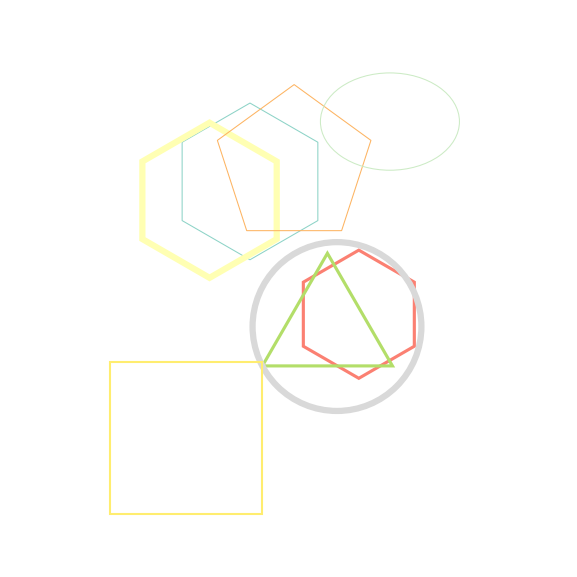[{"shape": "hexagon", "thickness": 0.5, "radius": 0.68, "center": [0.433, 0.685]}, {"shape": "hexagon", "thickness": 3, "radius": 0.67, "center": [0.363, 0.652]}, {"shape": "hexagon", "thickness": 1.5, "radius": 0.55, "center": [0.621, 0.455]}, {"shape": "pentagon", "thickness": 0.5, "radius": 0.7, "center": [0.509, 0.713]}, {"shape": "triangle", "thickness": 1.5, "radius": 0.65, "center": [0.567, 0.431]}, {"shape": "circle", "thickness": 3, "radius": 0.73, "center": [0.584, 0.434]}, {"shape": "oval", "thickness": 0.5, "radius": 0.6, "center": [0.675, 0.789]}, {"shape": "square", "thickness": 1, "radius": 0.66, "center": [0.322, 0.241]}]